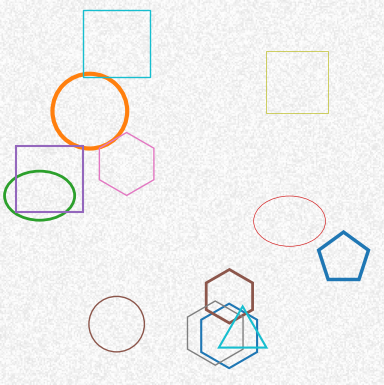[{"shape": "hexagon", "thickness": 1.5, "radius": 0.42, "center": [0.595, 0.128]}, {"shape": "pentagon", "thickness": 2.5, "radius": 0.34, "center": [0.892, 0.329]}, {"shape": "circle", "thickness": 3, "radius": 0.49, "center": [0.233, 0.711]}, {"shape": "oval", "thickness": 2, "radius": 0.46, "center": [0.103, 0.492]}, {"shape": "oval", "thickness": 0.5, "radius": 0.47, "center": [0.752, 0.426]}, {"shape": "square", "thickness": 1.5, "radius": 0.43, "center": [0.129, 0.535]}, {"shape": "hexagon", "thickness": 2, "radius": 0.35, "center": [0.596, 0.23]}, {"shape": "circle", "thickness": 1, "radius": 0.36, "center": [0.303, 0.158]}, {"shape": "hexagon", "thickness": 1, "radius": 0.41, "center": [0.329, 0.574]}, {"shape": "hexagon", "thickness": 1, "radius": 0.42, "center": [0.559, 0.135]}, {"shape": "square", "thickness": 0.5, "radius": 0.4, "center": [0.772, 0.787]}, {"shape": "square", "thickness": 1, "radius": 0.43, "center": [0.303, 0.887]}, {"shape": "triangle", "thickness": 1.5, "radius": 0.36, "center": [0.63, 0.133]}]